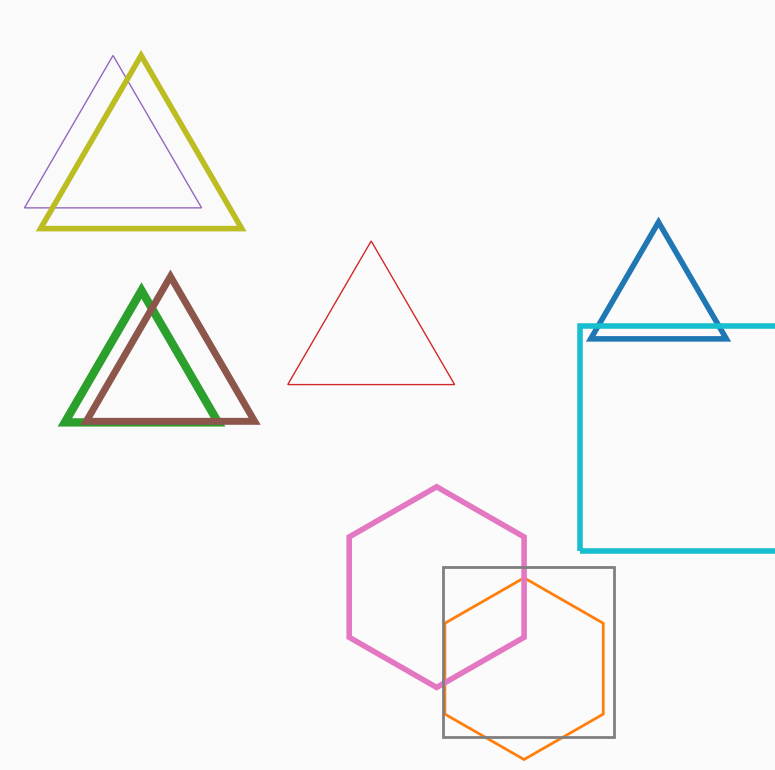[{"shape": "triangle", "thickness": 2, "radius": 0.51, "center": [0.85, 0.61]}, {"shape": "hexagon", "thickness": 1, "radius": 0.59, "center": [0.676, 0.132]}, {"shape": "triangle", "thickness": 3, "radius": 0.57, "center": [0.183, 0.509]}, {"shape": "triangle", "thickness": 0.5, "radius": 0.62, "center": [0.479, 0.563]}, {"shape": "triangle", "thickness": 0.5, "radius": 0.66, "center": [0.146, 0.796]}, {"shape": "triangle", "thickness": 2.5, "radius": 0.63, "center": [0.22, 0.516]}, {"shape": "hexagon", "thickness": 2, "radius": 0.65, "center": [0.563, 0.238]}, {"shape": "square", "thickness": 1, "radius": 0.55, "center": [0.682, 0.153]}, {"shape": "triangle", "thickness": 2, "radius": 0.75, "center": [0.182, 0.778]}, {"shape": "square", "thickness": 2, "radius": 0.73, "center": [0.895, 0.431]}]